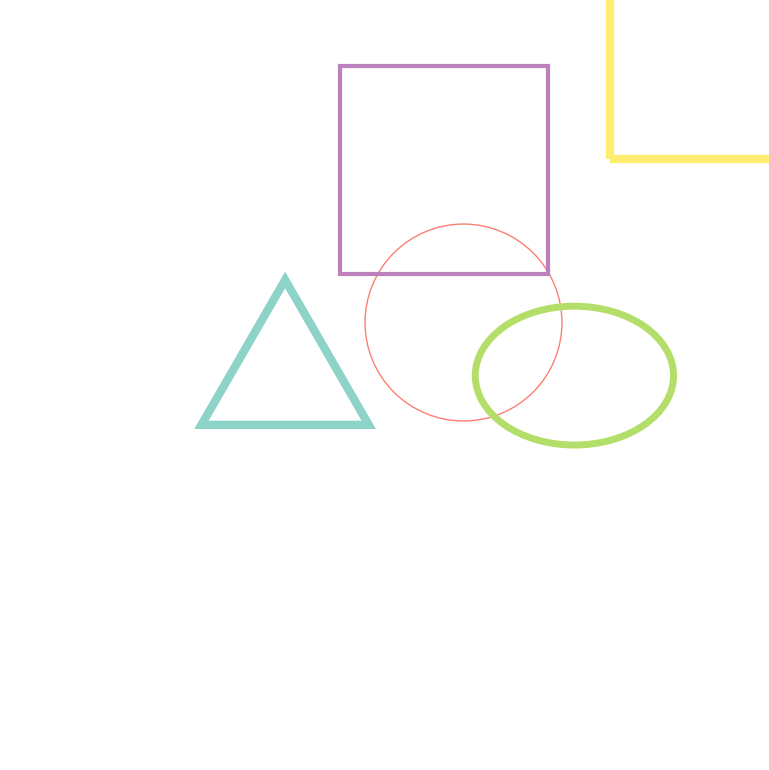[{"shape": "triangle", "thickness": 3, "radius": 0.63, "center": [0.37, 0.511]}, {"shape": "circle", "thickness": 0.5, "radius": 0.64, "center": [0.602, 0.581]}, {"shape": "oval", "thickness": 2.5, "radius": 0.64, "center": [0.746, 0.512]}, {"shape": "square", "thickness": 1.5, "radius": 0.68, "center": [0.577, 0.779]}, {"shape": "square", "thickness": 3, "radius": 0.53, "center": [0.898, 0.9]}]